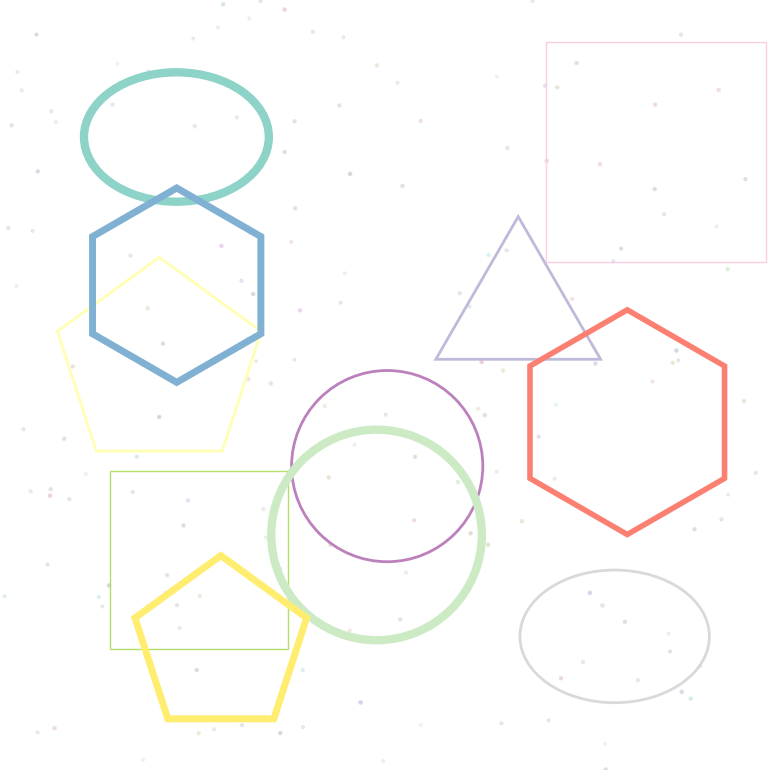[{"shape": "oval", "thickness": 3, "radius": 0.6, "center": [0.229, 0.822]}, {"shape": "pentagon", "thickness": 1, "radius": 0.7, "center": [0.207, 0.527]}, {"shape": "triangle", "thickness": 1, "radius": 0.62, "center": [0.673, 0.595]}, {"shape": "hexagon", "thickness": 2, "radius": 0.73, "center": [0.815, 0.452]}, {"shape": "hexagon", "thickness": 2.5, "radius": 0.63, "center": [0.229, 0.63]}, {"shape": "square", "thickness": 0.5, "radius": 0.58, "center": [0.258, 0.273]}, {"shape": "square", "thickness": 0.5, "radius": 0.71, "center": [0.852, 0.803]}, {"shape": "oval", "thickness": 1, "radius": 0.62, "center": [0.798, 0.174]}, {"shape": "circle", "thickness": 1, "radius": 0.62, "center": [0.503, 0.395]}, {"shape": "circle", "thickness": 3, "radius": 0.68, "center": [0.489, 0.305]}, {"shape": "pentagon", "thickness": 2.5, "radius": 0.59, "center": [0.287, 0.161]}]